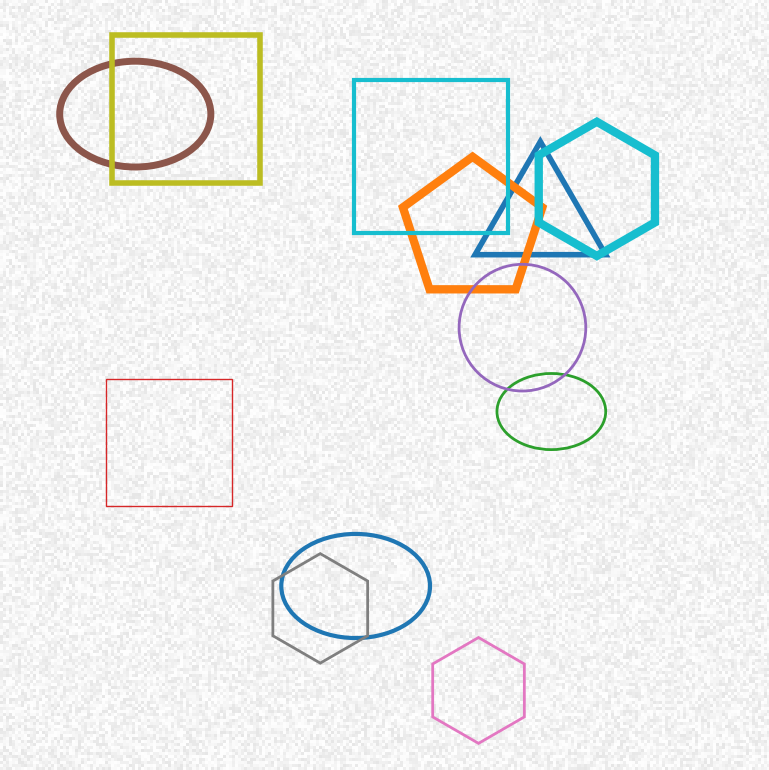[{"shape": "oval", "thickness": 1.5, "radius": 0.48, "center": [0.462, 0.239]}, {"shape": "triangle", "thickness": 2, "radius": 0.49, "center": [0.702, 0.718]}, {"shape": "pentagon", "thickness": 3, "radius": 0.48, "center": [0.614, 0.701]}, {"shape": "oval", "thickness": 1, "radius": 0.35, "center": [0.716, 0.466]}, {"shape": "square", "thickness": 0.5, "radius": 0.41, "center": [0.22, 0.426]}, {"shape": "circle", "thickness": 1, "radius": 0.41, "center": [0.678, 0.574]}, {"shape": "oval", "thickness": 2.5, "radius": 0.49, "center": [0.176, 0.852]}, {"shape": "hexagon", "thickness": 1, "radius": 0.34, "center": [0.621, 0.103]}, {"shape": "hexagon", "thickness": 1, "radius": 0.36, "center": [0.416, 0.21]}, {"shape": "square", "thickness": 2, "radius": 0.48, "center": [0.242, 0.858]}, {"shape": "hexagon", "thickness": 3, "radius": 0.44, "center": [0.775, 0.755]}, {"shape": "square", "thickness": 1.5, "radius": 0.5, "center": [0.56, 0.797]}]